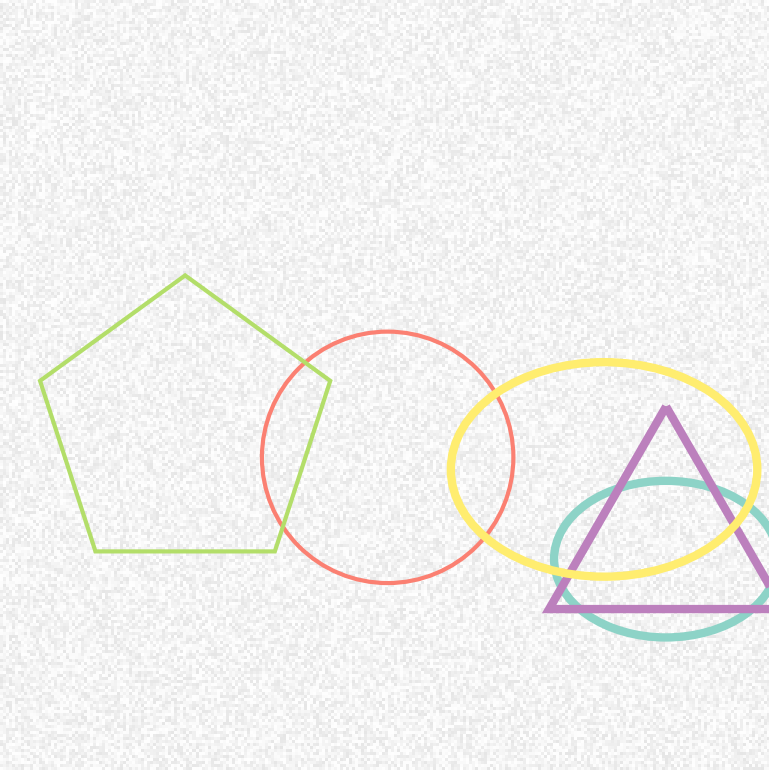[{"shape": "oval", "thickness": 3, "radius": 0.73, "center": [0.865, 0.274]}, {"shape": "circle", "thickness": 1.5, "radius": 0.82, "center": [0.503, 0.406]}, {"shape": "pentagon", "thickness": 1.5, "radius": 0.99, "center": [0.24, 0.444]}, {"shape": "triangle", "thickness": 3, "radius": 0.88, "center": [0.865, 0.297]}, {"shape": "oval", "thickness": 3, "radius": 0.99, "center": [0.785, 0.39]}]